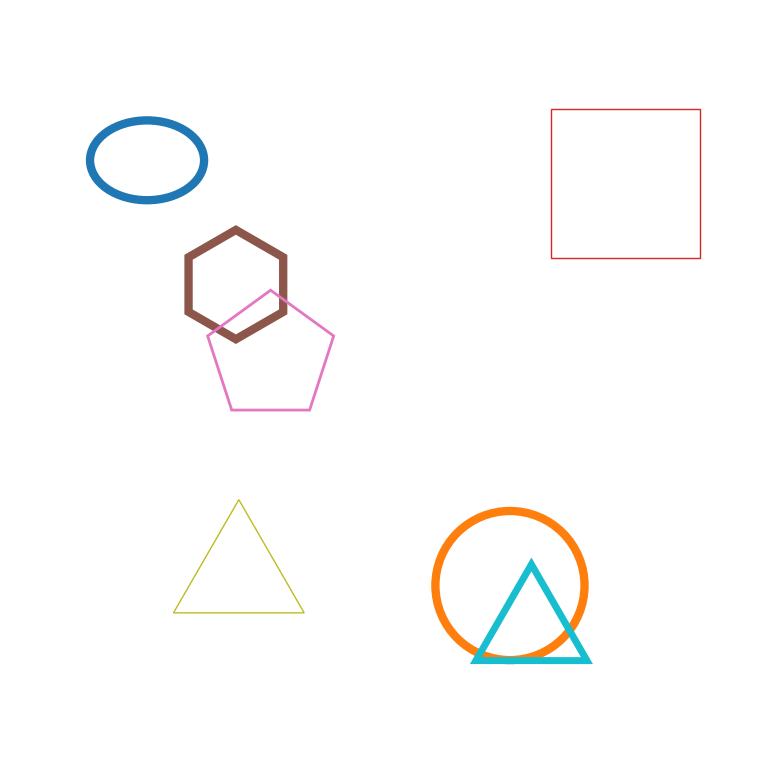[{"shape": "oval", "thickness": 3, "radius": 0.37, "center": [0.191, 0.792]}, {"shape": "circle", "thickness": 3, "radius": 0.48, "center": [0.662, 0.24]}, {"shape": "square", "thickness": 0.5, "radius": 0.48, "center": [0.812, 0.761]}, {"shape": "hexagon", "thickness": 3, "radius": 0.35, "center": [0.306, 0.63]}, {"shape": "pentagon", "thickness": 1, "radius": 0.43, "center": [0.352, 0.537]}, {"shape": "triangle", "thickness": 0.5, "radius": 0.49, "center": [0.31, 0.253]}, {"shape": "triangle", "thickness": 2.5, "radius": 0.42, "center": [0.69, 0.184]}]